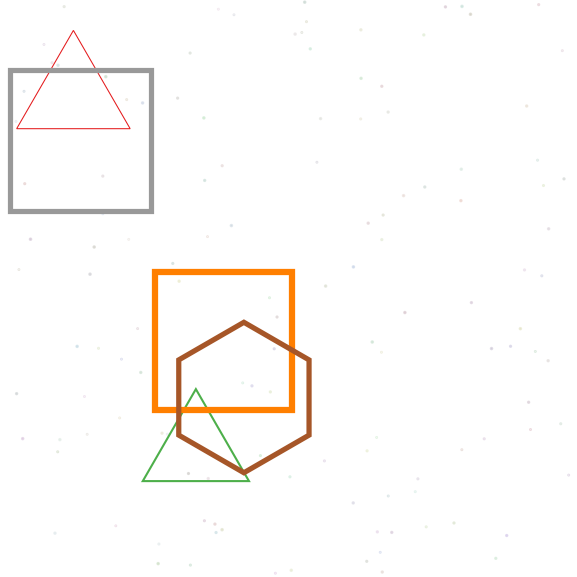[{"shape": "triangle", "thickness": 0.5, "radius": 0.57, "center": [0.127, 0.833]}, {"shape": "triangle", "thickness": 1, "radius": 0.53, "center": [0.339, 0.219]}, {"shape": "square", "thickness": 3, "radius": 0.6, "center": [0.387, 0.409]}, {"shape": "hexagon", "thickness": 2.5, "radius": 0.65, "center": [0.422, 0.311]}, {"shape": "square", "thickness": 2.5, "radius": 0.61, "center": [0.139, 0.756]}]